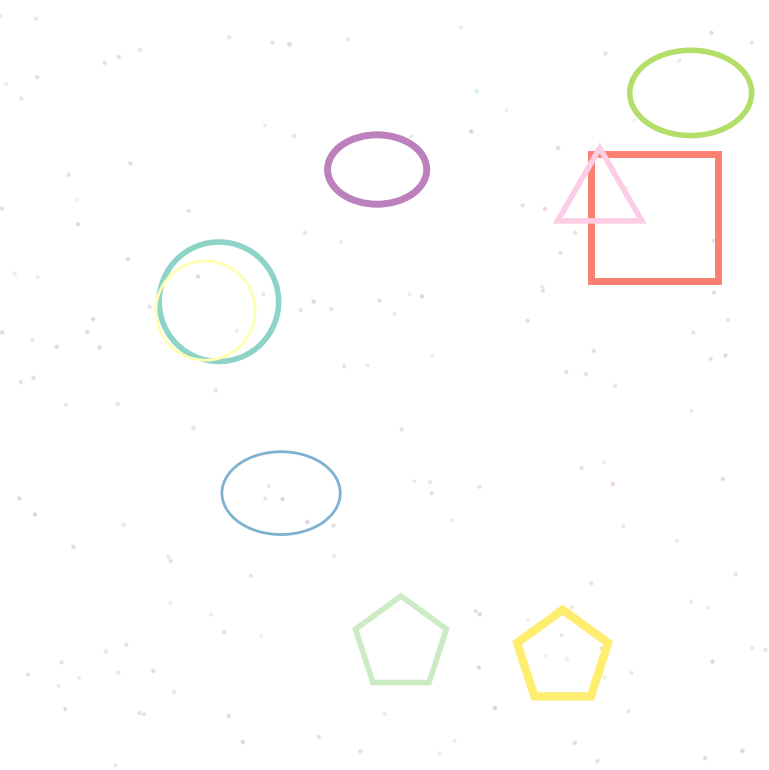[{"shape": "circle", "thickness": 2, "radius": 0.39, "center": [0.284, 0.608]}, {"shape": "circle", "thickness": 1, "radius": 0.32, "center": [0.267, 0.597]}, {"shape": "square", "thickness": 2.5, "radius": 0.41, "center": [0.85, 0.718]}, {"shape": "oval", "thickness": 1, "radius": 0.38, "center": [0.365, 0.36]}, {"shape": "oval", "thickness": 2, "radius": 0.4, "center": [0.897, 0.879]}, {"shape": "triangle", "thickness": 2, "radius": 0.32, "center": [0.779, 0.745]}, {"shape": "oval", "thickness": 2.5, "radius": 0.32, "center": [0.49, 0.78]}, {"shape": "pentagon", "thickness": 2, "radius": 0.31, "center": [0.521, 0.164]}, {"shape": "pentagon", "thickness": 3, "radius": 0.31, "center": [0.731, 0.146]}]